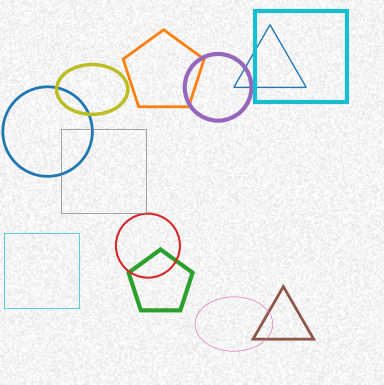[{"shape": "circle", "thickness": 2, "radius": 0.58, "center": [0.124, 0.658]}, {"shape": "triangle", "thickness": 1, "radius": 0.54, "center": [0.701, 0.827]}, {"shape": "pentagon", "thickness": 2, "radius": 0.55, "center": [0.425, 0.812]}, {"shape": "pentagon", "thickness": 3, "radius": 0.44, "center": [0.417, 0.265]}, {"shape": "circle", "thickness": 1.5, "radius": 0.42, "center": [0.384, 0.362]}, {"shape": "circle", "thickness": 3, "radius": 0.43, "center": [0.566, 0.773]}, {"shape": "triangle", "thickness": 2, "radius": 0.46, "center": [0.736, 0.165]}, {"shape": "oval", "thickness": 0.5, "radius": 0.5, "center": [0.607, 0.158]}, {"shape": "square", "thickness": 0.5, "radius": 0.55, "center": [0.269, 0.556]}, {"shape": "oval", "thickness": 2.5, "radius": 0.46, "center": [0.24, 0.768]}, {"shape": "square", "thickness": 0.5, "radius": 0.49, "center": [0.108, 0.296]}, {"shape": "square", "thickness": 3, "radius": 0.59, "center": [0.782, 0.853]}]